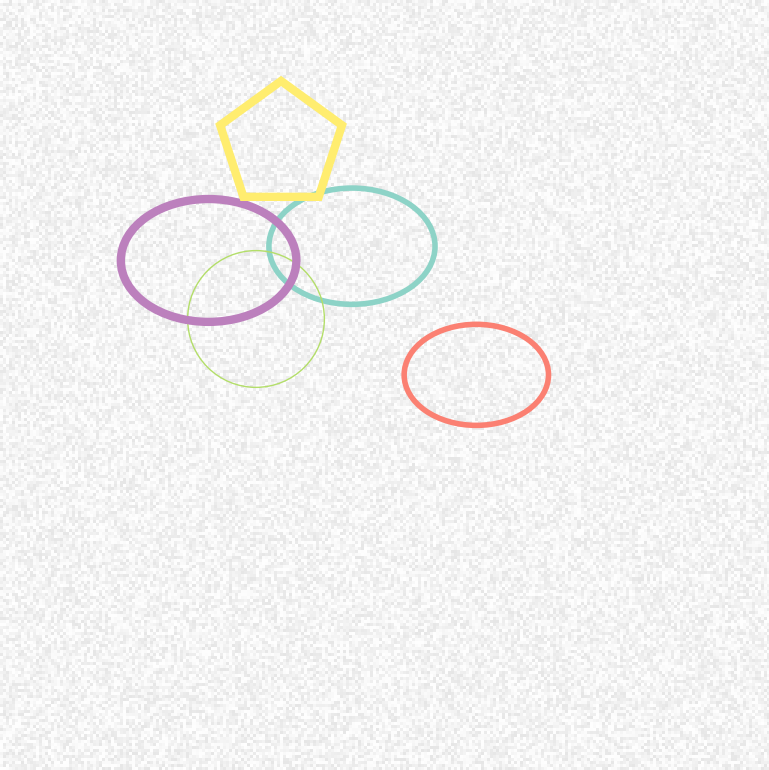[{"shape": "oval", "thickness": 2, "radius": 0.54, "center": [0.457, 0.68]}, {"shape": "oval", "thickness": 2, "radius": 0.47, "center": [0.619, 0.513]}, {"shape": "circle", "thickness": 0.5, "radius": 0.44, "center": [0.332, 0.586]}, {"shape": "oval", "thickness": 3, "radius": 0.57, "center": [0.271, 0.662]}, {"shape": "pentagon", "thickness": 3, "radius": 0.42, "center": [0.365, 0.812]}]